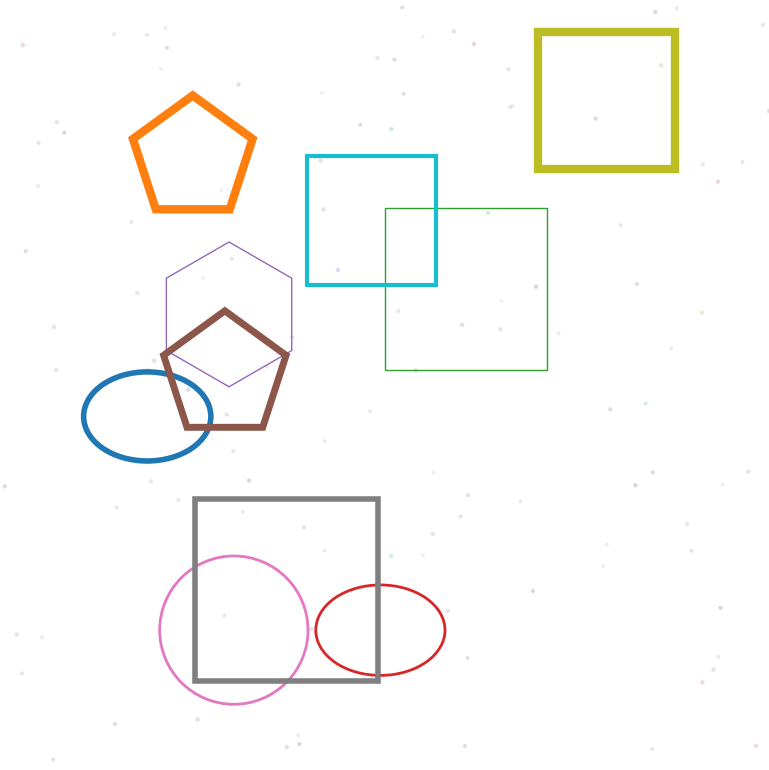[{"shape": "oval", "thickness": 2, "radius": 0.41, "center": [0.191, 0.459]}, {"shape": "pentagon", "thickness": 3, "radius": 0.41, "center": [0.25, 0.794]}, {"shape": "square", "thickness": 0.5, "radius": 0.53, "center": [0.605, 0.625]}, {"shape": "oval", "thickness": 1, "radius": 0.42, "center": [0.494, 0.182]}, {"shape": "hexagon", "thickness": 0.5, "radius": 0.47, "center": [0.297, 0.592]}, {"shape": "pentagon", "thickness": 2.5, "radius": 0.42, "center": [0.292, 0.513]}, {"shape": "circle", "thickness": 1, "radius": 0.48, "center": [0.304, 0.182]}, {"shape": "square", "thickness": 2, "radius": 0.59, "center": [0.372, 0.234]}, {"shape": "square", "thickness": 3, "radius": 0.44, "center": [0.787, 0.869]}, {"shape": "square", "thickness": 1.5, "radius": 0.42, "center": [0.483, 0.714]}]